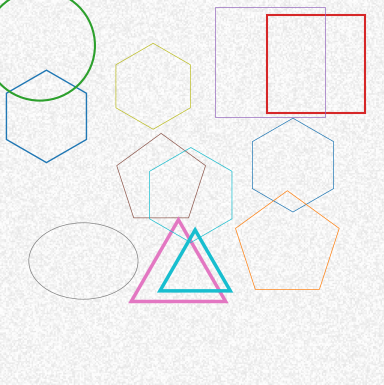[{"shape": "hexagon", "thickness": 0.5, "radius": 0.61, "center": [0.761, 0.571]}, {"shape": "hexagon", "thickness": 1, "radius": 0.6, "center": [0.121, 0.698]}, {"shape": "pentagon", "thickness": 0.5, "radius": 0.71, "center": [0.746, 0.363]}, {"shape": "circle", "thickness": 1.5, "radius": 0.72, "center": [0.103, 0.882]}, {"shape": "square", "thickness": 1.5, "radius": 0.64, "center": [0.821, 0.834]}, {"shape": "square", "thickness": 0.5, "radius": 0.72, "center": [0.702, 0.838]}, {"shape": "pentagon", "thickness": 0.5, "radius": 0.61, "center": [0.419, 0.532]}, {"shape": "triangle", "thickness": 2.5, "radius": 0.71, "center": [0.463, 0.288]}, {"shape": "oval", "thickness": 0.5, "radius": 0.71, "center": [0.217, 0.322]}, {"shape": "hexagon", "thickness": 0.5, "radius": 0.56, "center": [0.398, 0.776]}, {"shape": "hexagon", "thickness": 0.5, "radius": 0.62, "center": [0.496, 0.493]}, {"shape": "triangle", "thickness": 2.5, "radius": 0.53, "center": [0.507, 0.297]}]